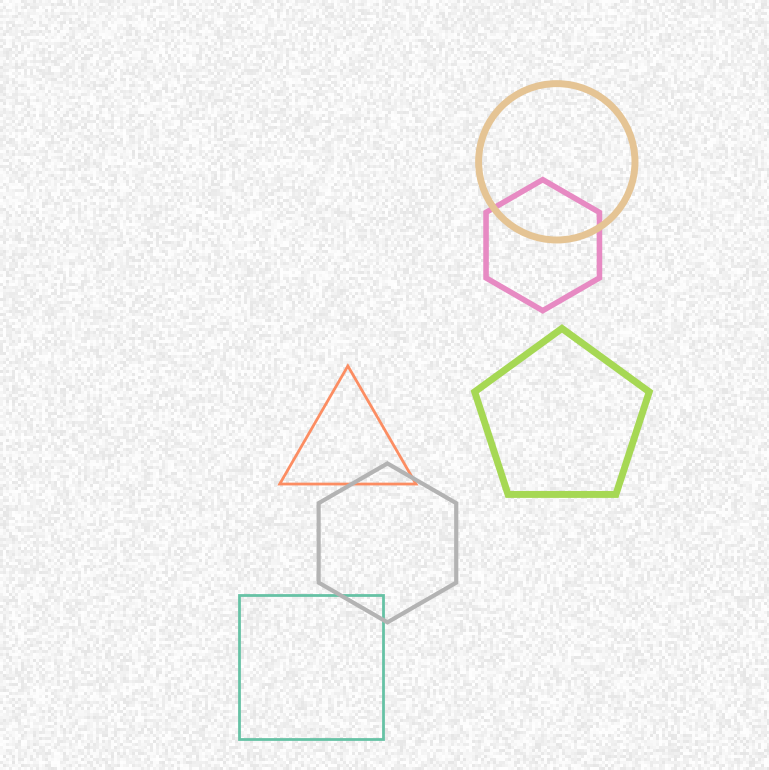[{"shape": "square", "thickness": 1, "radius": 0.47, "center": [0.404, 0.133]}, {"shape": "triangle", "thickness": 1, "radius": 0.51, "center": [0.452, 0.422]}, {"shape": "hexagon", "thickness": 2, "radius": 0.43, "center": [0.705, 0.682]}, {"shape": "pentagon", "thickness": 2.5, "radius": 0.6, "center": [0.73, 0.454]}, {"shape": "circle", "thickness": 2.5, "radius": 0.51, "center": [0.723, 0.79]}, {"shape": "hexagon", "thickness": 1.5, "radius": 0.52, "center": [0.503, 0.295]}]